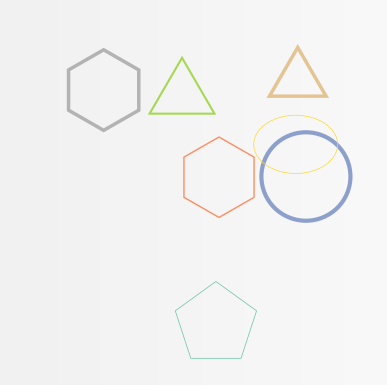[{"shape": "pentagon", "thickness": 0.5, "radius": 0.55, "center": [0.557, 0.159]}, {"shape": "hexagon", "thickness": 1, "radius": 0.52, "center": [0.565, 0.54]}, {"shape": "circle", "thickness": 3, "radius": 0.57, "center": [0.789, 0.542]}, {"shape": "triangle", "thickness": 1.5, "radius": 0.48, "center": [0.47, 0.753]}, {"shape": "oval", "thickness": 0.5, "radius": 0.54, "center": [0.763, 0.625]}, {"shape": "triangle", "thickness": 2.5, "radius": 0.42, "center": [0.768, 0.792]}, {"shape": "hexagon", "thickness": 2.5, "radius": 0.52, "center": [0.268, 0.766]}]